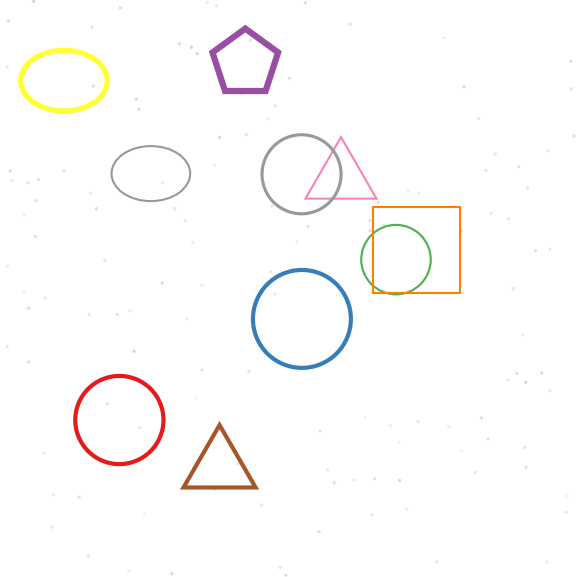[{"shape": "circle", "thickness": 2, "radius": 0.38, "center": [0.207, 0.272]}, {"shape": "circle", "thickness": 2, "radius": 0.42, "center": [0.523, 0.447]}, {"shape": "circle", "thickness": 1, "radius": 0.3, "center": [0.686, 0.55]}, {"shape": "pentagon", "thickness": 3, "radius": 0.3, "center": [0.425, 0.89]}, {"shape": "square", "thickness": 1, "radius": 0.37, "center": [0.721, 0.566]}, {"shape": "oval", "thickness": 2.5, "radius": 0.37, "center": [0.111, 0.859]}, {"shape": "triangle", "thickness": 2, "radius": 0.36, "center": [0.38, 0.191]}, {"shape": "triangle", "thickness": 1, "radius": 0.36, "center": [0.59, 0.691]}, {"shape": "circle", "thickness": 1.5, "radius": 0.34, "center": [0.522, 0.697]}, {"shape": "oval", "thickness": 1, "radius": 0.34, "center": [0.261, 0.699]}]